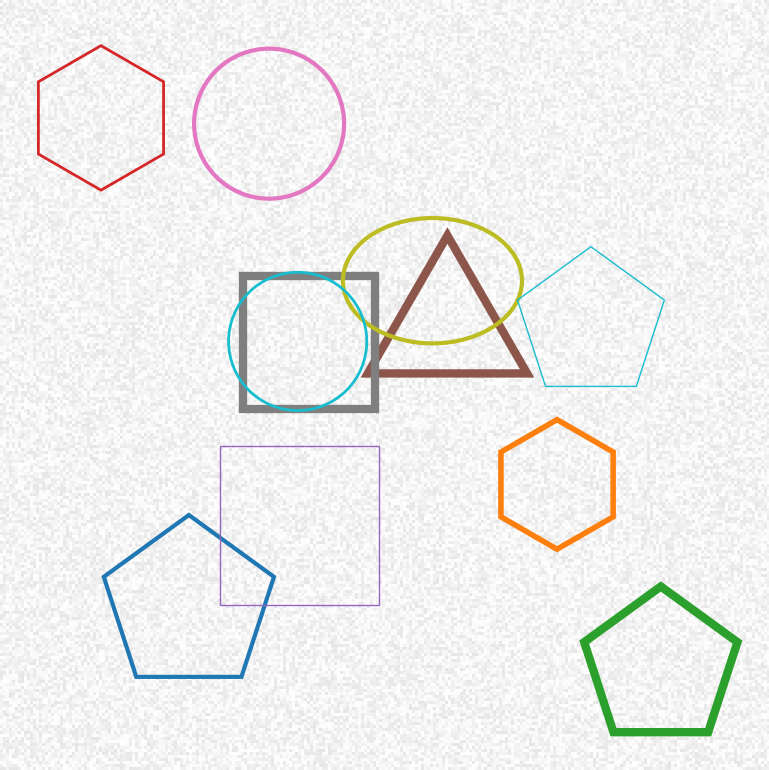[{"shape": "pentagon", "thickness": 1.5, "radius": 0.58, "center": [0.245, 0.215]}, {"shape": "hexagon", "thickness": 2, "radius": 0.42, "center": [0.723, 0.371]}, {"shape": "pentagon", "thickness": 3, "radius": 0.52, "center": [0.858, 0.134]}, {"shape": "hexagon", "thickness": 1, "radius": 0.47, "center": [0.131, 0.847]}, {"shape": "square", "thickness": 0.5, "radius": 0.52, "center": [0.389, 0.317]}, {"shape": "triangle", "thickness": 3, "radius": 0.6, "center": [0.581, 0.575]}, {"shape": "circle", "thickness": 1.5, "radius": 0.49, "center": [0.349, 0.839]}, {"shape": "square", "thickness": 3, "radius": 0.43, "center": [0.401, 0.555]}, {"shape": "oval", "thickness": 1.5, "radius": 0.58, "center": [0.562, 0.635]}, {"shape": "pentagon", "thickness": 0.5, "radius": 0.5, "center": [0.767, 0.579]}, {"shape": "circle", "thickness": 1, "radius": 0.45, "center": [0.387, 0.557]}]